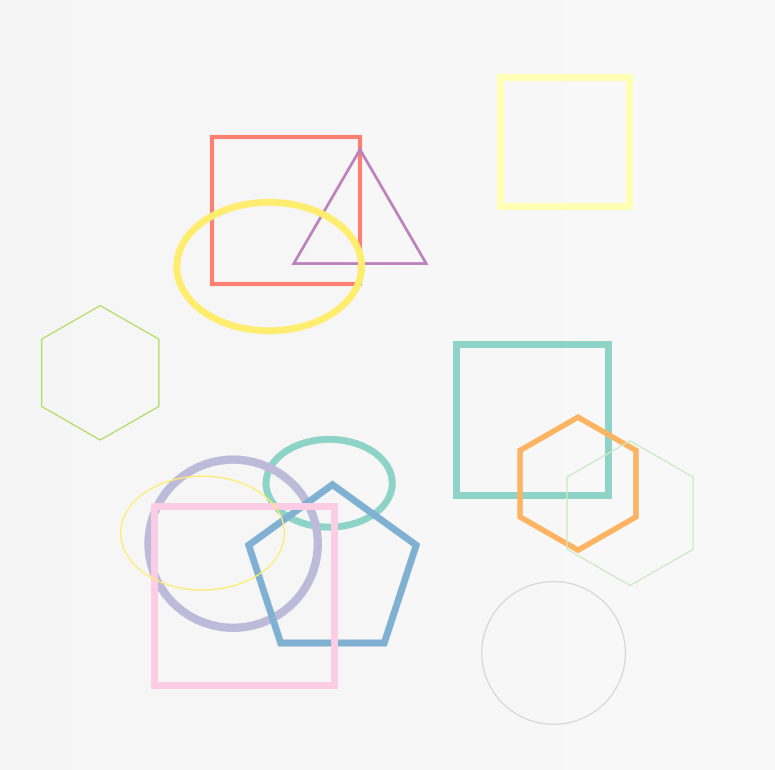[{"shape": "square", "thickness": 2.5, "radius": 0.49, "center": [0.687, 0.455]}, {"shape": "oval", "thickness": 2.5, "radius": 0.41, "center": [0.425, 0.372]}, {"shape": "square", "thickness": 2.5, "radius": 0.42, "center": [0.729, 0.817]}, {"shape": "circle", "thickness": 3, "radius": 0.55, "center": [0.301, 0.294]}, {"shape": "square", "thickness": 1.5, "radius": 0.48, "center": [0.369, 0.727]}, {"shape": "pentagon", "thickness": 2.5, "radius": 0.57, "center": [0.429, 0.257]}, {"shape": "hexagon", "thickness": 2, "radius": 0.43, "center": [0.746, 0.372]}, {"shape": "hexagon", "thickness": 0.5, "radius": 0.44, "center": [0.129, 0.516]}, {"shape": "square", "thickness": 2.5, "radius": 0.58, "center": [0.315, 0.227]}, {"shape": "circle", "thickness": 0.5, "radius": 0.46, "center": [0.714, 0.152]}, {"shape": "triangle", "thickness": 1, "radius": 0.49, "center": [0.465, 0.707]}, {"shape": "hexagon", "thickness": 0.5, "radius": 0.47, "center": [0.813, 0.334]}, {"shape": "oval", "thickness": 0.5, "radius": 0.53, "center": [0.261, 0.308]}, {"shape": "oval", "thickness": 2.5, "radius": 0.6, "center": [0.347, 0.654]}]